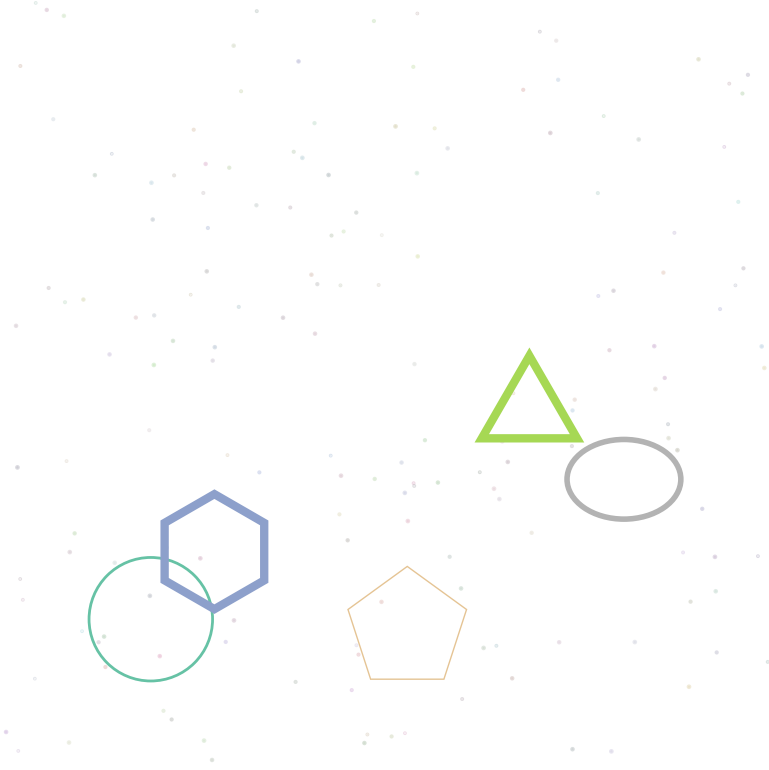[{"shape": "circle", "thickness": 1, "radius": 0.4, "center": [0.196, 0.196]}, {"shape": "hexagon", "thickness": 3, "radius": 0.37, "center": [0.278, 0.284]}, {"shape": "triangle", "thickness": 3, "radius": 0.36, "center": [0.688, 0.466]}, {"shape": "pentagon", "thickness": 0.5, "radius": 0.4, "center": [0.529, 0.183]}, {"shape": "oval", "thickness": 2, "radius": 0.37, "center": [0.81, 0.378]}]